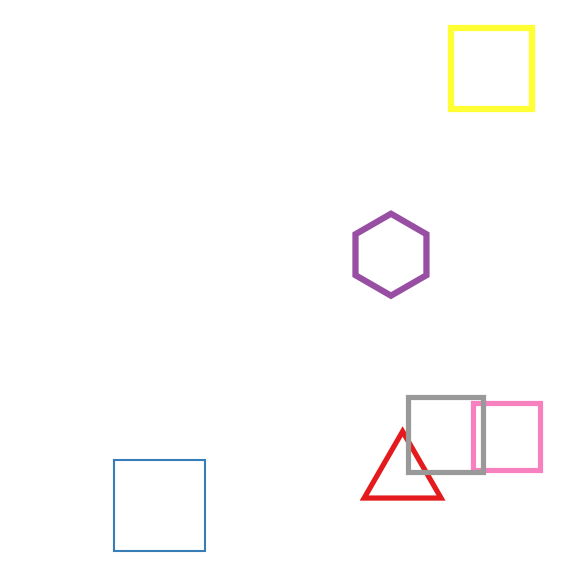[{"shape": "triangle", "thickness": 2.5, "radius": 0.38, "center": [0.697, 0.175]}, {"shape": "square", "thickness": 1, "radius": 0.39, "center": [0.277, 0.124]}, {"shape": "hexagon", "thickness": 3, "radius": 0.35, "center": [0.677, 0.558]}, {"shape": "square", "thickness": 3, "radius": 0.35, "center": [0.851, 0.88]}, {"shape": "square", "thickness": 2.5, "radius": 0.29, "center": [0.877, 0.243]}, {"shape": "square", "thickness": 2.5, "radius": 0.32, "center": [0.771, 0.246]}]